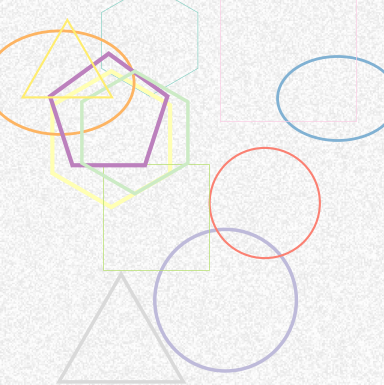[{"shape": "hexagon", "thickness": 0.5, "radius": 0.72, "center": [0.389, 0.895]}, {"shape": "hexagon", "thickness": 3, "radius": 0.88, "center": [0.289, 0.639]}, {"shape": "circle", "thickness": 2.5, "radius": 0.92, "center": [0.586, 0.22]}, {"shape": "circle", "thickness": 1.5, "radius": 0.72, "center": [0.688, 0.473]}, {"shape": "oval", "thickness": 2, "radius": 0.78, "center": [0.877, 0.744]}, {"shape": "oval", "thickness": 2, "radius": 0.96, "center": [0.156, 0.785]}, {"shape": "square", "thickness": 0.5, "radius": 0.69, "center": [0.405, 0.436]}, {"shape": "square", "thickness": 0.5, "radius": 0.88, "center": [0.747, 0.862]}, {"shape": "triangle", "thickness": 2.5, "radius": 0.93, "center": [0.315, 0.101]}, {"shape": "pentagon", "thickness": 3, "radius": 0.8, "center": [0.282, 0.7]}, {"shape": "hexagon", "thickness": 2.5, "radius": 0.79, "center": [0.35, 0.656]}, {"shape": "triangle", "thickness": 1.5, "radius": 0.67, "center": [0.175, 0.814]}]